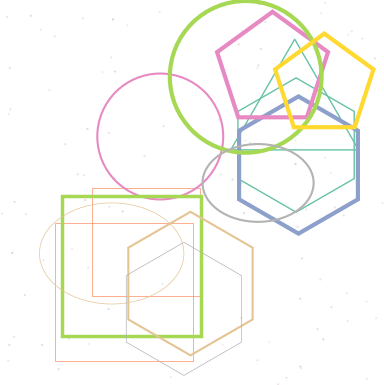[{"shape": "triangle", "thickness": 1, "radius": 0.96, "center": [0.765, 0.707]}, {"shape": "hexagon", "thickness": 1, "radius": 0.87, "center": [0.769, 0.623]}, {"shape": "square", "thickness": 0.5, "radius": 0.7, "center": [0.379, 0.372]}, {"shape": "square", "thickness": 0.5, "radius": 0.89, "center": [0.322, 0.242]}, {"shape": "hexagon", "thickness": 3, "radius": 0.89, "center": [0.775, 0.571]}, {"shape": "pentagon", "thickness": 3, "radius": 0.76, "center": [0.708, 0.818]}, {"shape": "circle", "thickness": 1.5, "radius": 0.82, "center": [0.416, 0.645]}, {"shape": "square", "thickness": 2.5, "radius": 0.91, "center": [0.342, 0.31]}, {"shape": "circle", "thickness": 3, "radius": 0.99, "center": [0.638, 0.8]}, {"shape": "pentagon", "thickness": 3, "radius": 0.67, "center": [0.842, 0.778]}, {"shape": "hexagon", "thickness": 1.5, "radius": 0.93, "center": [0.495, 0.263]}, {"shape": "oval", "thickness": 0.5, "radius": 0.94, "center": [0.29, 0.342]}, {"shape": "hexagon", "thickness": 0.5, "radius": 0.86, "center": [0.478, 0.198]}, {"shape": "oval", "thickness": 1.5, "radius": 0.72, "center": [0.67, 0.525]}]